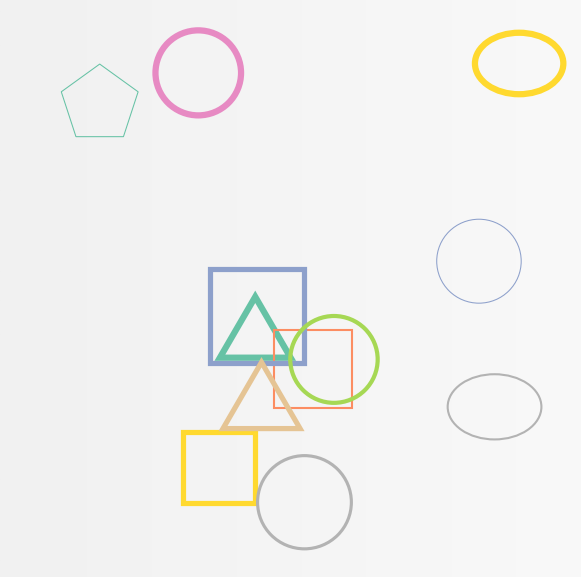[{"shape": "pentagon", "thickness": 0.5, "radius": 0.35, "center": [0.172, 0.819]}, {"shape": "triangle", "thickness": 3, "radius": 0.35, "center": [0.439, 0.415]}, {"shape": "square", "thickness": 1, "radius": 0.34, "center": [0.539, 0.36]}, {"shape": "circle", "thickness": 0.5, "radius": 0.36, "center": [0.824, 0.547]}, {"shape": "square", "thickness": 2.5, "radius": 0.41, "center": [0.442, 0.452]}, {"shape": "circle", "thickness": 3, "radius": 0.37, "center": [0.341, 0.873]}, {"shape": "circle", "thickness": 2, "radius": 0.38, "center": [0.575, 0.377]}, {"shape": "oval", "thickness": 3, "radius": 0.38, "center": [0.893, 0.889]}, {"shape": "square", "thickness": 2.5, "radius": 0.31, "center": [0.377, 0.19]}, {"shape": "triangle", "thickness": 2.5, "radius": 0.38, "center": [0.45, 0.295]}, {"shape": "oval", "thickness": 1, "radius": 0.4, "center": [0.851, 0.295]}, {"shape": "circle", "thickness": 1.5, "radius": 0.4, "center": [0.524, 0.129]}]